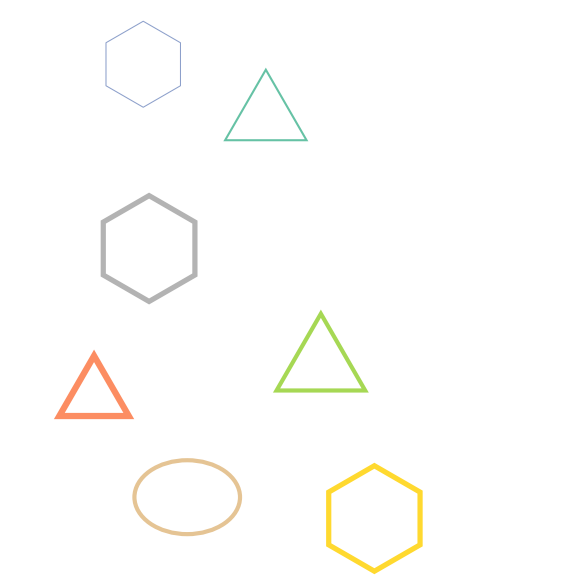[{"shape": "triangle", "thickness": 1, "radius": 0.41, "center": [0.46, 0.797]}, {"shape": "triangle", "thickness": 3, "radius": 0.35, "center": [0.163, 0.313]}, {"shape": "hexagon", "thickness": 0.5, "radius": 0.37, "center": [0.248, 0.888]}, {"shape": "triangle", "thickness": 2, "radius": 0.44, "center": [0.556, 0.367]}, {"shape": "hexagon", "thickness": 2.5, "radius": 0.46, "center": [0.648, 0.101]}, {"shape": "oval", "thickness": 2, "radius": 0.46, "center": [0.324, 0.138]}, {"shape": "hexagon", "thickness": 2.5, "radius": 0.46, "center": [0.258, 0.569]}]